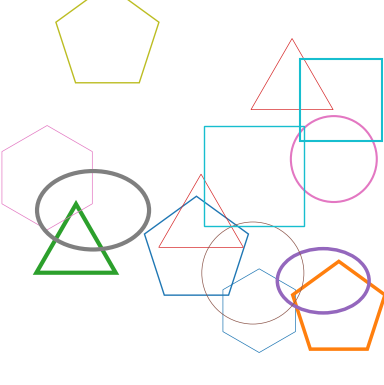[{"shape": "pentagon", "thickness": 1, "radius": 0.71, "center": [0.51, 0.348]}, {"shape": "hexagon", "thickness": 0.5, "radius": 0.54, "center": [0.673, 0.193]}, {"shape": "pentagon", "thickness": 2.5, "radius": 0.63, "center": [0.88, 0.195]}, {"shape": "triangle", "thickness": 3, "radius": 0.59, "center": [0.197, 0.351]}, {"shape": "triangle", "thickness": 0.5, "radius": 0.62, "center": [0.759, 0.777]}, {"shape": "triangle", "thickness": 0.5, "radius": 0.63, "center": [0.522, 0.421]}, {"shape": "oval", "thickness": 2.5, "radius": 0.6, "center": [0.84, 0.271]}, {"shape": "circle", "thickness": 0.5, "radius": 0.66, "center": [0.657, 0.291]}, {"shape": "circle", "thickness": 1.5, "radius": 0.56, "center": [0.867, 0.587]}, {"shape": "hexagon", "thickness": 0.5, "radius": 0.68, "center": [0.122, 0.538]}, {"shape": "oval", "thickness": 3, "radius": 0.73, "center": [0.242, 0.454]}, {"shape": "pentagon", "thickness": 1, "radius": 0.7, "center": [0.279, 0.899]}, {"shape": "square", "thickness": 1.5, "radius": 0.53, "center": [0.885, 0.74]}, {"shape": "square", "thickness": 1, "radius": 0.65, "center": [0.66, 0.543]}]